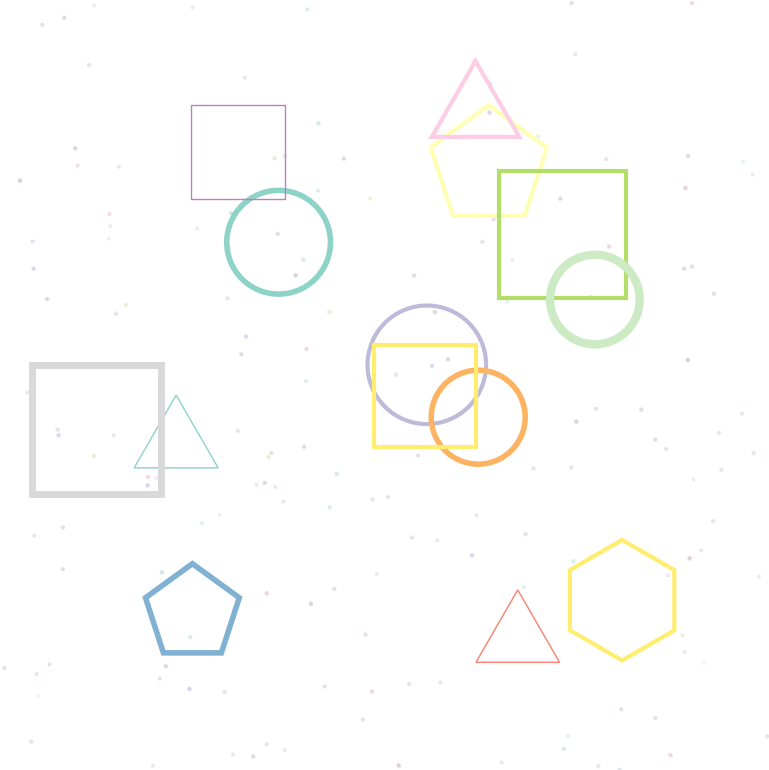[{"shape": "circle", "thickness": 2, "radius": 0.34, "center": [0.362, 0.685]}, {"shape": "triangle", "thickness": 0.5, "radius": 0.31, "center": [0.229, 0.424]}, {"shape": "pentagon", "thickness": 1.5, "radius": 0.4, "center": [0.635, 0.784]}, {"shape": "circle", "thickness": 1.5, "radius": 0.38, "center": [0.554, 0.526]}, {"shape": "triangle", "thickness": 0.5, "radius": 0.31, "center": [0.672, 0.171]}, {"shape": "pentagon", "thickness": 2, "radius": 0.32, "center": [0.25, 0.204]}, {"shape": "circle", "thickness": 2, "radius": 0.31, "center": [0.621, 0.458]}, {"shape": "square", "thickness": 1.5, "radius": 0.41, "center": [0.73, 0.695]}, {"shape": "triangle", "thickness": 1.5, "radius": 0.33, "center": [0.618, 0.855]}, {"shape": "square", "thickness": 2.5, "radius": 0.42, "center": [0.125, 0.443]}, {"shape": "square", "thickness": 0.5, "radius": 0.31, "center": [0.309, 0.803]}, {"shape": "circle", "thickness": 3, "radius": 0.29, "center": [0.773, 0.611]}, {"shape": "hexagon", "thickness": 1.5, "radius": 0.39, "center": [0.808, 0.221]}, {"shape": "square", "thickness": 1.5, "radius": 0.33, "center": [0.552, 0.486]}]